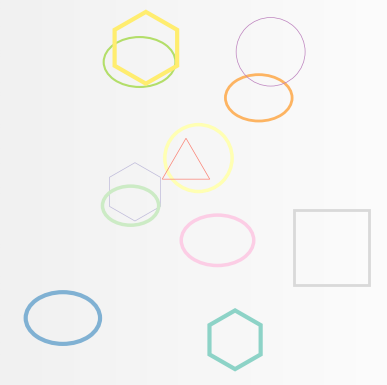[{"shape": "hexagon", "thickness": 3, "radius": 0.38, "center": [0.607, 0.117]}, {"shape": "circle", "thickness": 2.5, "radius": 0.43, "center": [0.512, 0.589]}, {"shape": "hexagon", "thickness": 0.5, "radius": 0.38, "center": [0.348, 0.502]}, {"shape": "triangle", "thickness": 0.5, "radius": 0.35, "center": [0.48, 0.57]}, {"shape": "oval", "thickness": 3, "radius": 0.48, "center": [0.162, 0.174]}, {"shape": "oval", "thickness": 2, "radius": 0.43, "center": [0.668, 0.746]}, {"shape": "oval", "thickness": 1.5, "radius": 0.46, "center": [0.36, 0.839]}, {"shape": "oval", "thickness": 2.5, "radius": 0.47, "center": [0.561, 0.376]}, {"shape": "square", "thickness": 2, "radius": 0.48, "center": [0.856, 0.357]}, {"shape": "circle", "thickness": 0.5, "radius": 0.44, "center": [0.698, 0.865]}, {"shape": "oval", "thickness": 2.5, "radius": 0.36, "center": [0.337, 0.466]}, {"shape": "hexagon", "thickness": 3, "radius": 0.47, "center": [0.376, 0.876]}]